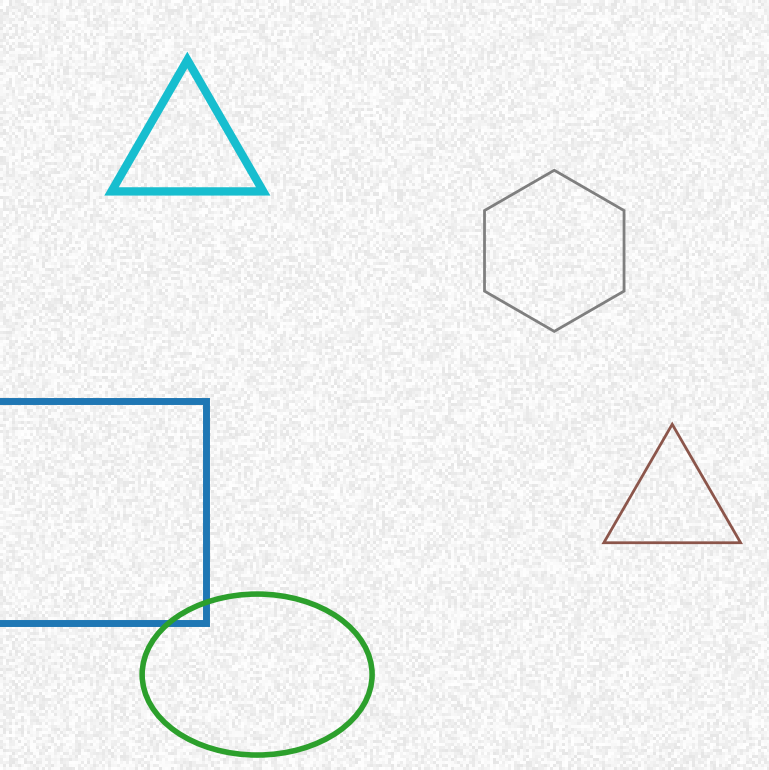[{"shape": "square", "thickness": 2.5, "radius": 0.72, "center": [0.123, 0.335]}, {"shape": "oval", "thickness": 2, "radius": 0.75, "center": [0.334, 0.124]}, {"shape": "triangle", "thickness": 1, "radius": 0.51, "center": [0.873, 0.346]}, {"shape": "hexagon", "thickness": 1, "radius": 0.52, "center": [0.72, 0.674]}, {"shape": "triangle", "thickness": 3, "radius": 0.57, "center": [0.243, 0.808]}]